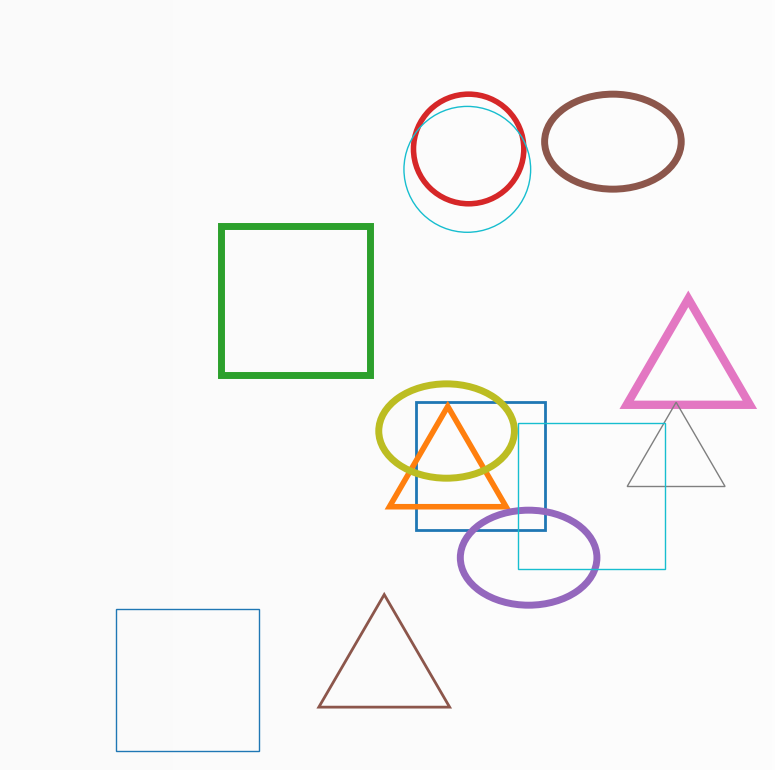[{"shape": "square", "thickness": 1, "radius": 0.41, "center": [0.62, 0.395]}, {"shape": "square", "thickness": 0.5, "radius": 0.46, "center": [0.242, 0.117]}, {"shape": "triangle", "thickness": 2, "radius": 0.43, "center": [0.578, 0.385]}, {"shape": "square", "thickness": 2.5, "radius": 0.48, "center": [0.382, 0.61]}, {"shape": "circle", "thickness": 2, "radius": 0.36, "center": [0.605, 0.807]}, {"shape": "oval", "thickness": 2.5, "radius": 0.44, "center": [0.682, 0.276]}, {"shape": "triangle", "thickness": 1, "radius": 0.49, "center": [0.496, 0.13]}, {"shape": "oval", "thickness": 2.5, "radius": 0.44, "center": [0.791, 0.816]}, {"shape": "triangle", "thickness": 3, "radius": 0.46, "center": [0.888, 0.52]}, {"shape": "triangle", "thickness": 0.5, "radius": 0.36, "center": [0.872, 0.405]}, {"shape": "oval", "thickness": 2.5, "radius": 0.44, "center": [0.576, 0.44]}, {"shape": "square", "thickness": 0.5, "radius": 0.47, "center": [0.763, 0.356]}, {"shape": "circle", "thickness": 0.5, "radius": 0.41, "center": [0.603, 0.78]}]